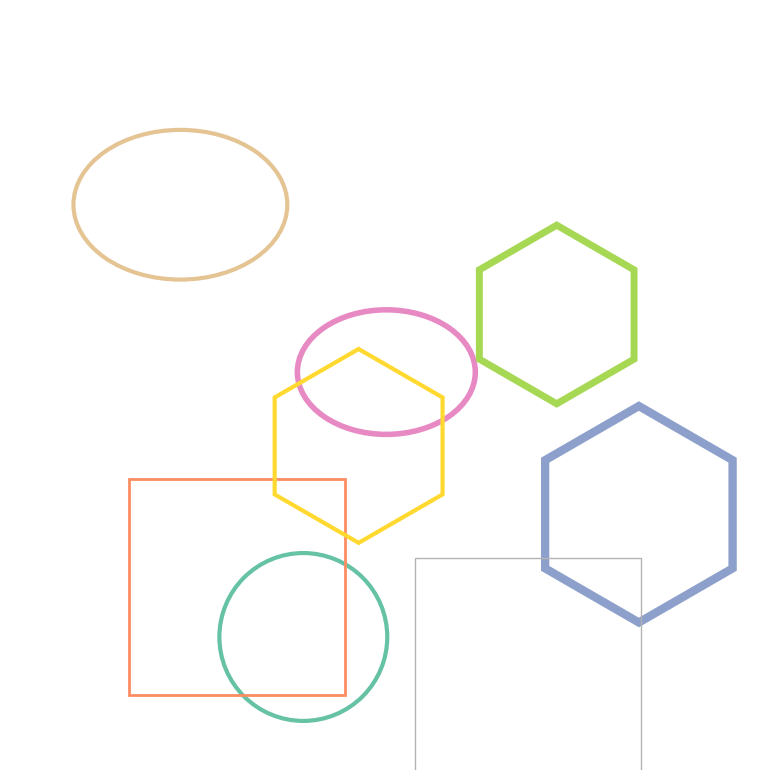[{"shape": "circle", "thickness": 1.5, "radius": 0.55, "center": [0.394, 0.173]}, {"shape": "square", "thickness": 1, "radius": 0.7, "center": [0.308, 0.238]}, {"shape": "hexagon", "thickness": 3, "radius": 0.7, "center": [0.83, 0.332]}, {"shape": "oval", "thickness": 2, "radius": 0.58, "center": [0.502, 0.517]}, {"shape": "hexagon", "thickness": 2.5, "radius": 0.58, "center": [0.723, 0.592]}, {"shape": "hexagon", "thickness": 1.5, "radius": 0.63, "center": [0.466, 0.421]}, {"shape": "oval", "thickness": 1.5, "radius": 0.69, "center": [0.234, 0.734]}, {"shape": "square", "thickness": 0.5, "radius": 0.74, "center": [0.686, 0.128]}]